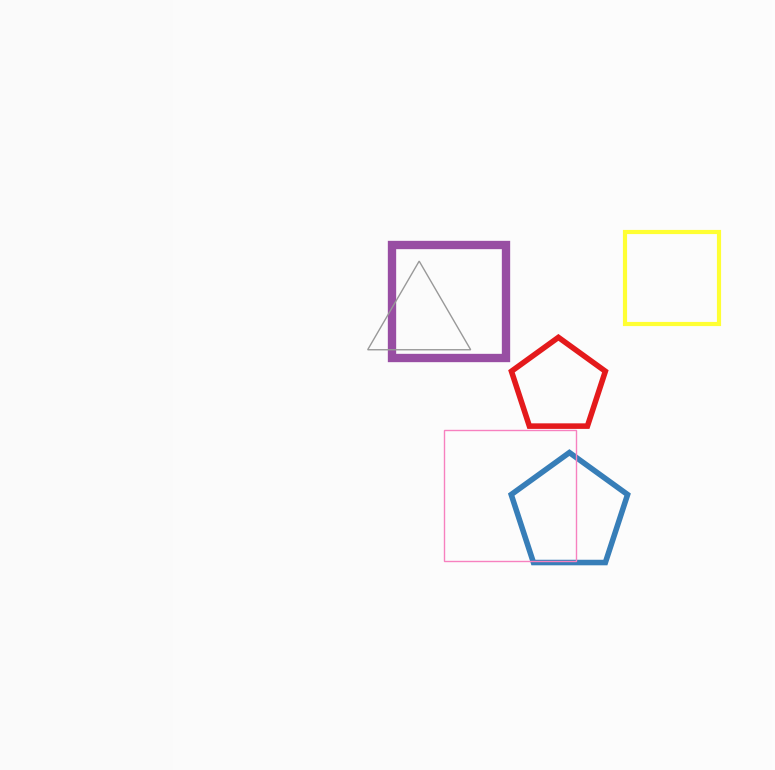[{"shape": "pentagon", "thickness": 2, "radius": 0.32, "center": [0.721, 0.498]}, {"shape": "pentagon", "thickness": 2, "radius": 0.39, "center": [0.735, 0.333]}, {"shape": "square", "thickness": 3, "radius": 0.37, "center": [0.579, 0.608]}, {"shape": "square", "thickness": 1.5, "radius": 0.3, "center": [0.867, 0.639]}, {"shape": "square", "thickness": 0.5, "radius": 0.43, "center": [0.659, 0.356]}, {"shape": "triangle", "thickness": 0.5, "radius": 0.38, "center": [0.541, 0.584]}]